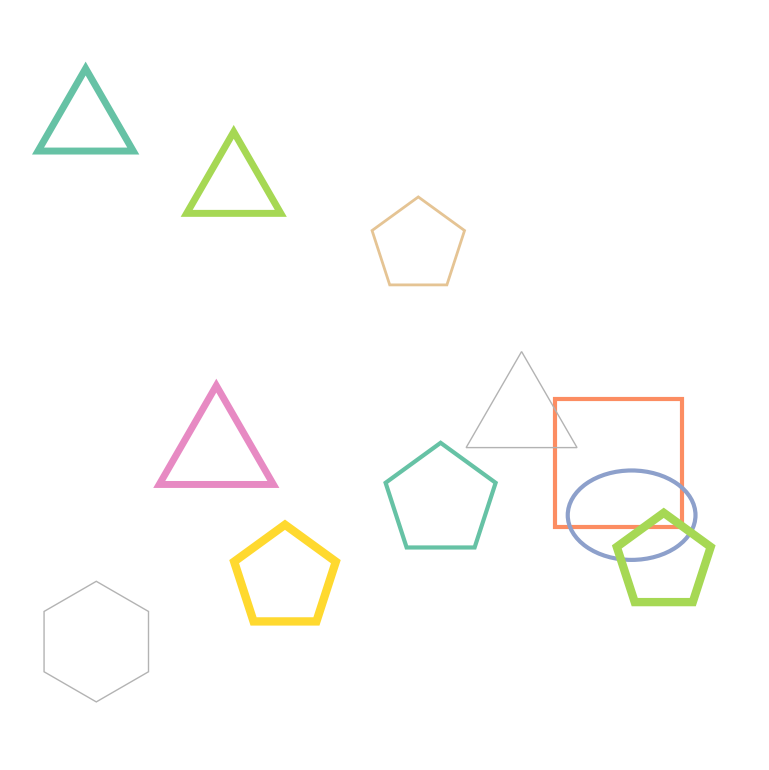[{"shape": "pentagon", "thickness": 1.5, "radius": 0.38, "center": [0.572, 0.35]}, {"shape": "triangle", "thickness": 2.5, "radius": 0.36, "center": [0.111, 0.84]}, {"shape": "square", "thickness": 1.5, "radius": 0.41, "center": [0.803, 0.399]}, {"shape": "oval", "thickness": 1.5, "radius": 0.41, "center": [0.82, 0.331]}, {"shape": "triangle", "thickness": 2.5, "radius": 0.43, "center": [0.281, 0.414]}, {"shape": "triangle", "thickness": 2.5, "radius": 0.35, "center": [0.304, 0.758]}, {"shape": "pentagon", "thickness": 3, "radius": 0.32, "center": [0.862, 0.27]}, {"shape": "pentagon", "thickness": 3, "radius": 0.35, "center": [0.37, 0.249]}, {"shape": "pentagon", "thickness": 1, "radius": 0.32, "center": [0.543, 0.681]}, {"shape": "triangle", "thickness": 0.5, "radius": 0.42, "center": [0.677, 0.46]}, {"shape": "hexagon", "thickness": 0.5, "radius": 0.39, "center": [0.125, 0.167]}]